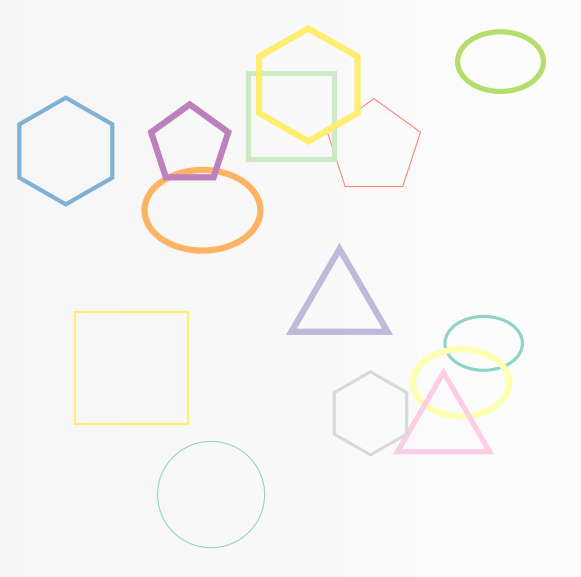[{"shape": "circle", "thickness": 0.5, "radius": 0.46, "center": [0.363, 0.143]}, {"shape": "oval", "thickness": 1.5, "radius": 0.33, "center": [0.832, 0.405]}, {"shape": "oval", "thickness": 3, "radius": 0.41, "center": [0.793, 0.336]}, {"shape": "triangle", "thickness": 3, "radius": 0.48, "center": [0.584, 0.472]}, {"shape": "pentagon", "thickness": 0.5, "radius": 0.42, "center": [0.643, 0.744]}, {"shape": "hexagon", "thickness": 2, "radius": 0.46, "center": [0.113, 0.738]}, {"shape": "oval", "thickness": 3, "radius": 0.5, "center": [0.348, 0.635]}, {"shape": "oval", "thickness": 2.5, "radius": 0.37, "center": [0.861, 0.892]}, {"shape": "triangle", "thickness": 2.5, "radius": 0.46, "center": [0.763, 0.263]}, {"shape": "hexagon", "thickness": 1.5, "radius": 0.36, "center": [0.637, 0.283]}, {"shape": "pentagon", "thickness": 3, "radius": 0.35, "center": [0.326, 0.749]}, {"shape": "square", "thickness": 2.5, "radius": 0.37, "center": [0.501, 0.799]}, {"shape": "hexagon", "thickness": 3, "radius": 0.49, "center": [0.531, 0.852]}, {"shape": "square", "thickness": 1, "radius": 0.48, "center": [0.227, 0.361]}]